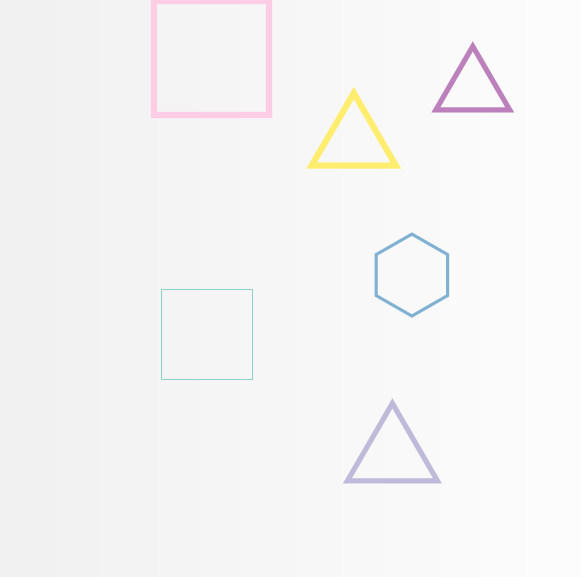[{"shape": "square", "thickness": 0.5, "radius": 0.39, "center": [0.356, 0.42]}, {"shape": "triangle", "thickness": 2.5, "radius": 0.45, "center": [0.675, 0.211]}, {"shape": "hexagon", "thickness": 1.5, "radius": 0.35, "center": [0.709, 0.523]}, {"shape": "square", "thickness": 3, "radius": 0.49, "center": [0.364, 0.899]}, {"shape": "triangle", "thickness": 2.5, "radius": 0.37, "center": [0.813, 0.846]}, {"shape": "triangle", "thickness": 3, "radius": 0.42, "center": [0.609, 0.754]}]